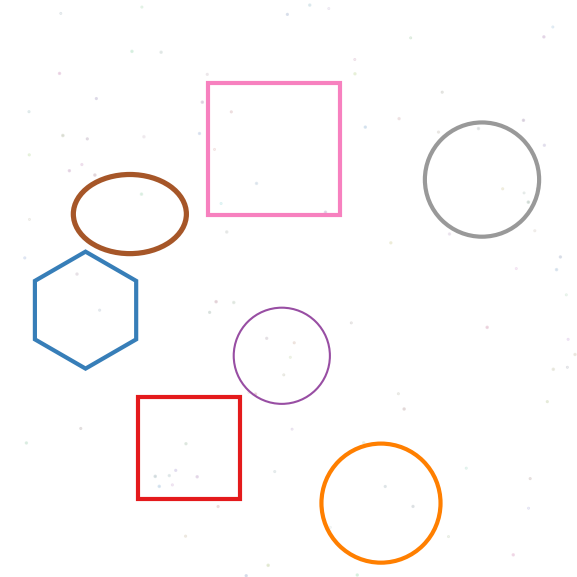[{"shape": "square", "thickness": 2, "radius": 0.44, "center": [0.328, 0.224]}, {"shape": "hexagon", "thickness": 2, "radius": 0.51, "center": [0.148, 0.462]}, {"shape": "circle", "thickness": 1, "radius": 0.42, "center": [0.488, 0.383]}, {"shape": "circle", "thickness": 2, "radius": 0.52, "center": [0.66, 0.128]}, {"shape": "oval", "thickness": 2.5, "radius": 0.49, "center": [0.225, 0.628]}, {"shape": "square", "thickness": 2, "radius": 0.57, "center": [0.474, 0.741]}, {"shape": "circle", "thickness": 2, "radius": 0.49, "center": [0.835, 0.688]}]